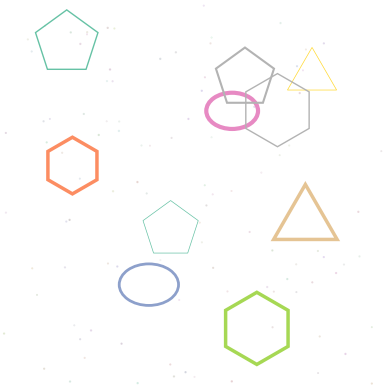[{"shape": "pentagon", "thickness": 0.5, "radius": 0.38, "center": [0.443, 0.404]}, {"shape": "pentagon", "thickness": 1, "radius": 0.43, "center": [0.173, 0.889]}, {"shape": "hexagon", "thickness": 2.5, "radius": 0.37, "center": [0.188, 0.57]}, {"shape": "oval", "thickness": 2, "radius": 0.39, "center": [0.387, 0.261]}, {"shape": "oval", "thickness": 3, "radius": 0.34, "center": [0.603, 0.712]}, {"shape": "hexagon", "thickness": 2.5, "radius": 0.47, "center": [0.667, 0.147]}, {"shape": "triangle", "thickness": 0.5, "radius": 0.37, "center": [0.81, 0.803]}, {"shape": "triangle", "thickness": 2.5, "radius": 0.48, "center": [0.793, 0.426]}, {"shape": "pentagon", "thickness": 1.5, "radius": 0.4, "center": [0.636, 0.797]}, {"shape": "hexagon", "thickness": 1, "radius": 0.47, "center": [0.721, 0.714]}]